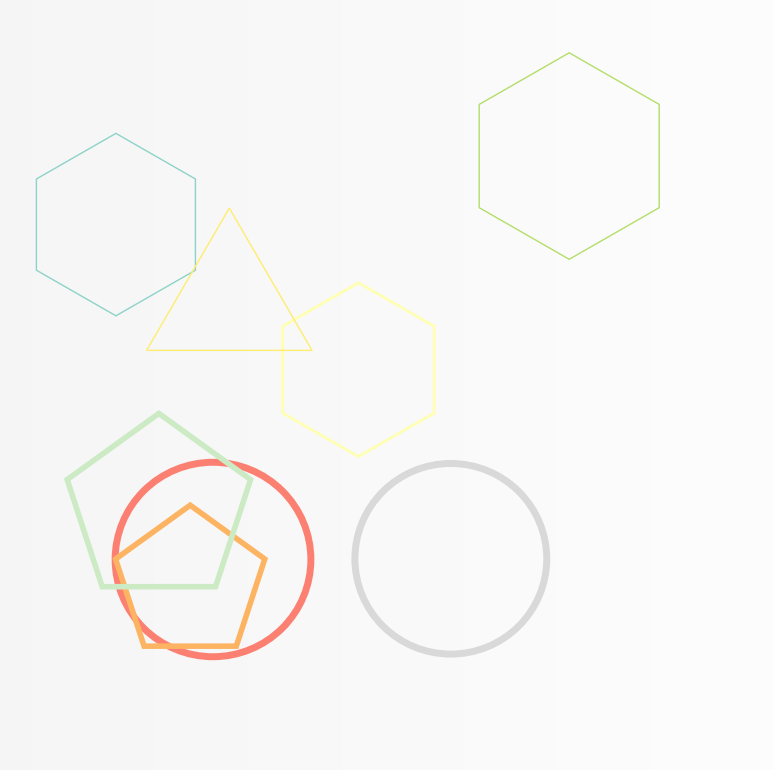[{"shape": "hexagon", "thickness": 0.5, "radius": 0.59, "center": [0.15, 0.708]}, {"shape": "hexagon", "thickness": 1, "radius": 0.56, "center": [0.462, 0.52]}, {"shape": "circle", "thickness": 2.5, "radius": 0.63, "center": [0.275, 0.273]}, {"shape": "pentagon", "thickness": 2, "radius": 0.51, "center": [0.245, 0.243]}, {"shape": "hexagon", "thickness": 0.5, "radius": 0.67, "center": [0.734, 0.797]}, {"shape": "circle", "thickness": 2.5, "radius": 0.62, "center": [0.582, 0.274]}, {"shape": "pentagon", "thickness": 2, "radius": 0.62, "center": [0.205, 0.339]}, {"shape": "triangle", "thickness": 0.5, "radius": 0.62, "center": [0.296, 0.607]}]